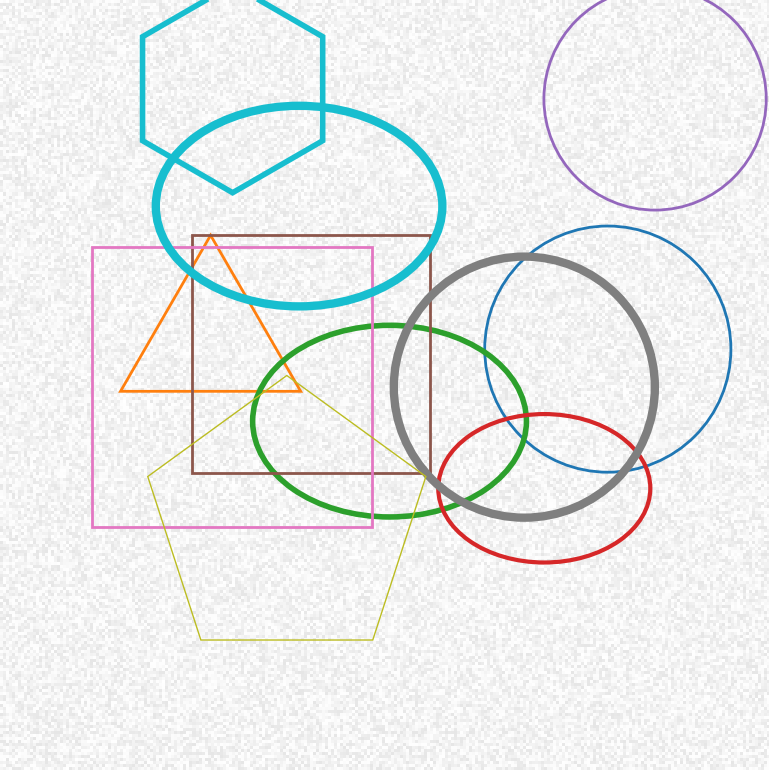[{"shape": "circle", "thickness": 1, "radius": 0.8, "center": [0.789, 0.547]}, {"shape": "triangle", "thickness": 1, "radius": 0.68, "center": [0.274, 0.559]}, {"shape": "oval", "thickness": 2, "radius": 0.89, "center": [0.506, 0.453]}, {"shape": "oval", "thickness": 1.5, "radius": 0.69, "center": [0.707, 0.366]}, {"shape": "circle", "thickness": 1, "radius": 0.72, "center": [0.851, 0.872]}, {"shape": "square", "thickness": 1, "radius": 0.77, "center": [0.404, 0.54]}, {"shape": "square", "thickness": 1, "radius": 0.91, "center": [0.301, 0.498]}, {"shape": "circle", "thickness": 3, "radius": 0.85, "center": [0.681, 0.497]}, {"shape": "pentagon", "thickness": 0.5, "radius": 0.95, "center": [0.372, 0.322]}, {"shape": "hexagon", "thickness": 2, "radius": 0.68, "center": [0.302, 0.885]}, {"shape": "oval", "thickness": 3, "radius": 0.93, "center": [0.388, 0.732]}]